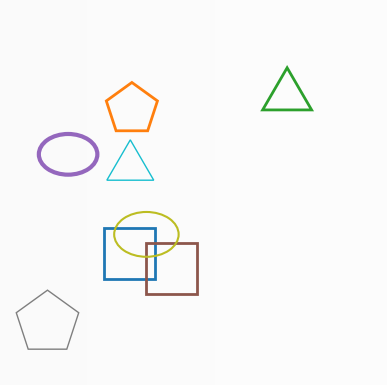[{"shape": "square", "thickness": 2, "radius": 0.33, "center": [0.333, 0.342]}, {"shape": "pentagon", "thickness": 2, "radius": 0.35, "center": [0.34, 0.716]}, {"shape": "triangle", "thickness": 2, "radius": 0.36, "center": [0.741, 0.751]}, {"shape": "oval", "thickness": 3, "radius": 0.38, "center": [0.176, 0.599]}, {"shape": "square", "thickness": 2, "radius": 0.33, "center": [0.443, 0.303]}, {"shape": "pentagon", "thickness": 1, "radius": 0.42, "center": [0.123, 0.162]}, {"shape": "oval", "thickness": 1.5, "radius": 0.42, "center": [0.378, 0.391]}, {"shape": "triangle", "thickness": 1, "radius": 0.35, "center": [0.336, 0.567]}]